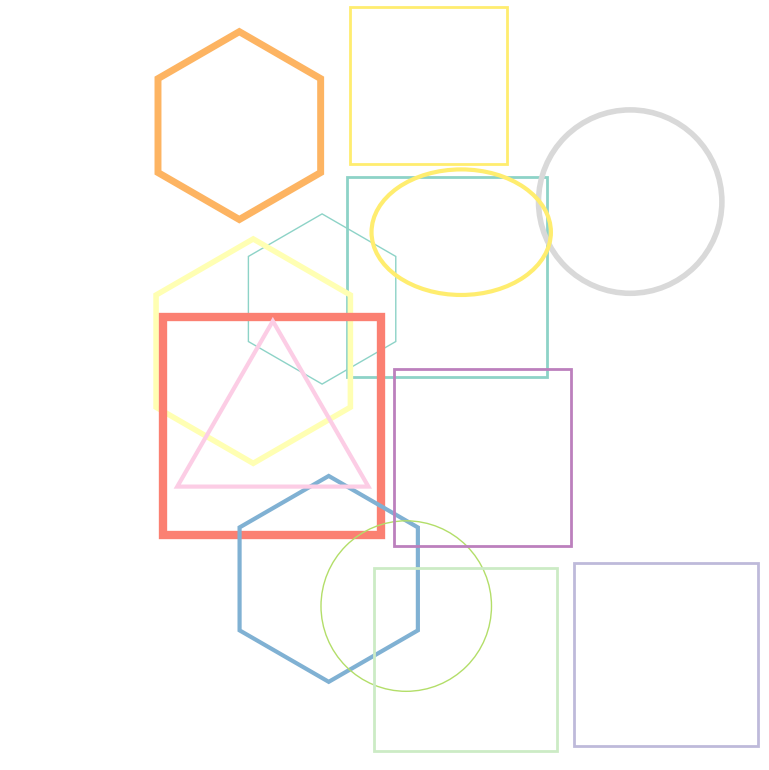[{"shape": "hexagon", "thickness": 0.5, "radius": 0.55, "center": [0.418, 0.612]}, {"shape": "square", "thickness": 1, "radius": 0.65, "center": [0.581, 0.64]}, {"shape": "hexagon", "thickness": 2, "radius": 0.73, "center": [0.329, 0.544]}, {"shape": "square", "thickness": 1, "radius": 0.6, "center": [0.865, 0.15]}, {"shape": "square", "thickness": 3, "radius": 0.71, "center": [0.353, 0.447]}, {"shape": "hexagon", "thickness": 1.5, "radius": 0.67, "center": [0.427, 0.248]}, {"shape": "hexagon", "thickness": 2.5, "radius": 0.61, "center": [0.311, 0.837]}, {"shape": "circle", "thickness": 0.5, "radius": 0.55, "center": [0.528, 0.213]}, {"shape": "triangle", "thickness": 1.5, "radius": 0.72, "center": [0.354, 0.44]}, {"shape": "circle", "thickness": 2, "radius": 0.6, "center": [0.818, 0.738]}, {"shape": "square", "thickness": 1, "radius": 0.57, "center": [0.626, 0.406]}, {"shape": "square", "thickness": 1, "radius": 0.59, "center": [0.604, 0.144]}, {"shape": "oval", "thickness": 1.5, "radius": 0.58, "center": [0.599, 0.698]}, {"shape": "square", "thickness": 1, "radius": 0.51, "center": [0.557, 0.889]}]